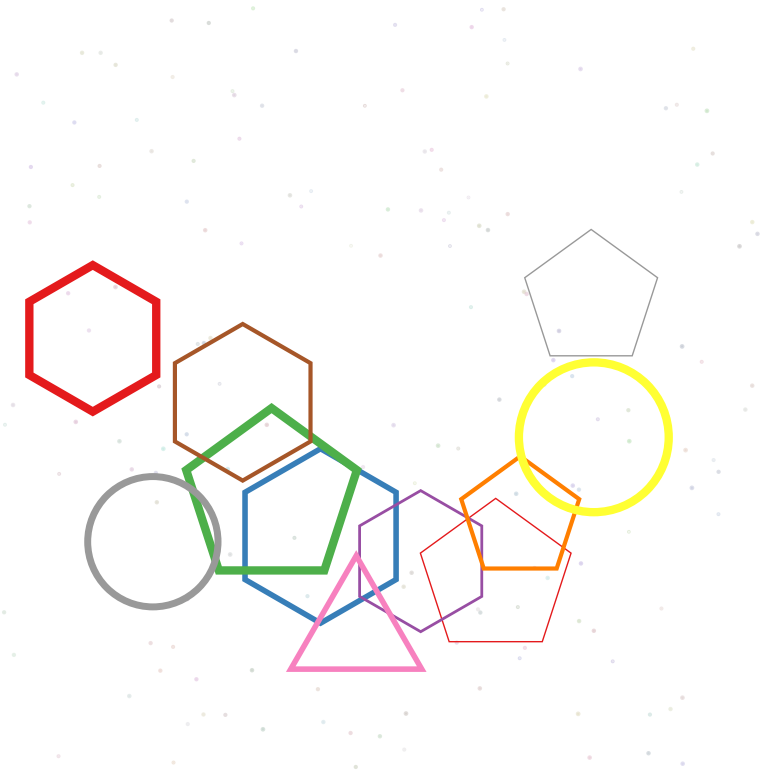[{"shape": "pentagon", "thickness": 0.5, "radius": 0.51, "center": [0.644, 0.25]}, {"shape": "hexagon", "thickness": 3, "radius": 0.48, "center": [0.121, 0.561]}, {"shape": "hexagon", "thickness": 2, "radius": 0.57, "center": [0.416, 0.304]}, {"shape": "pentagon", "thickness": 3, "radius": 0.58, "center": [0.353, 0.353]}, {"shape": "hexagon", "thickness": 1, "radius": 0.46, "center": [0.546, 0.271]}, {"shape": "pentagon", "thickness": 1.5, "radius": 0.4, "center": [0.676, 0.327]}, {"shape": "circle", "thickness": 3, "radius": 0.49, "center": [0.771, 0.432]}, {"shape": "hexagon", "thickness": 1.5, "radius": 0.51, "center": [0.315, 0.478]}, {"shape": "triangle", "thickness": 2, "radius": 0.49, "center": [0.463, 0.18]}, {"shape": "pentagon", "thickness": 0.5, "radius": 0.45, "center": [0.768, 0.611]}, {"shape": "circle", "thickness": 2.5, "radius": 0.42, "center": [0.199, 0.296]}]